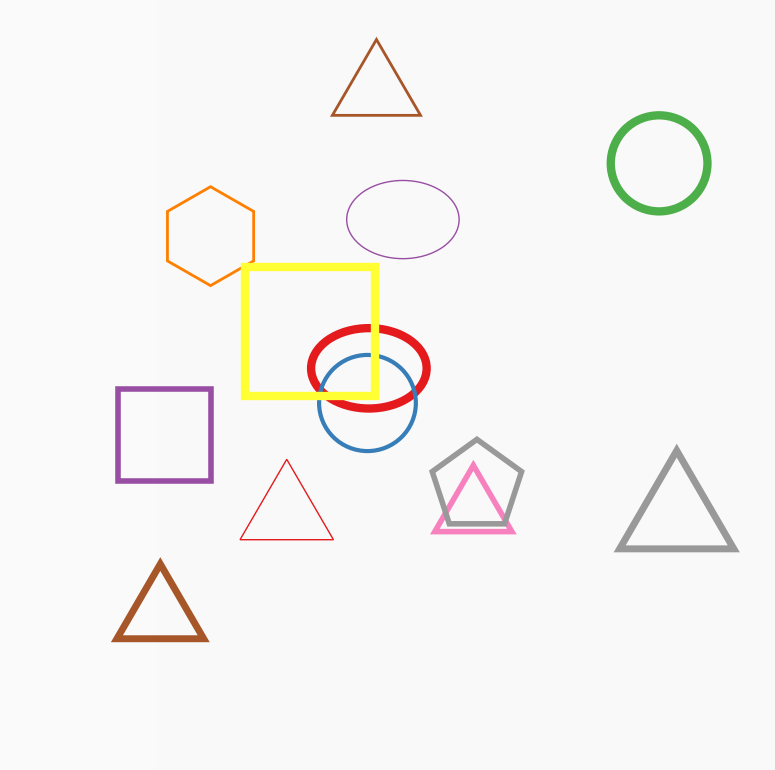[{"shape": "triangle", "thickness": 0.5, "radius": 0.35, "center": [0.37, 0.334]}, {"shape": "oval", "thickness": 3, "radius": 0.37, "center": [0.476, 0.522]}, {"shape": "circle", "thickness": 1.5, "radius": 0.31, "center": [0.474, 0.477]}, {"shape": "circle", "thickness": 3, "radius": 0.31, "center": [0.85, 0.788]}, {"shape": "square", "thickness": 2, "radius": 0.3, "center": [0.212, 0.435]}, {"shape": "oval", "thickness": 0.5, "radius": 0.36, "center": [0.52, 0.715]}, {"shape": "hexagon", "thickness": 1, "radius": 0.32, "center": [0.272, 0.693]}, {"shape": "square", "thickness": 3, "radius": 0.42, "center": [0.4, 0.569]}, {"shape": "triangle", "thickness": 1, "radius": 0.33, "center": [0.486, 0.883]}, {"shape": "triangle", "thickness": 2.5, "radius": 0.32, "center": [0.207, 0.203]}, {"shape": "triangle", "thickness": 2, "radius": 0.29, "center": [0.611, 0.338]}, {"shape": "pentagon", "thickness": 2, "radius": 0.3, "center": [0.615, 0.369]}, {"shape": "triangle", "thickness": 2.5, "radius": 0.43, "center": [0.873, 0.33]}]